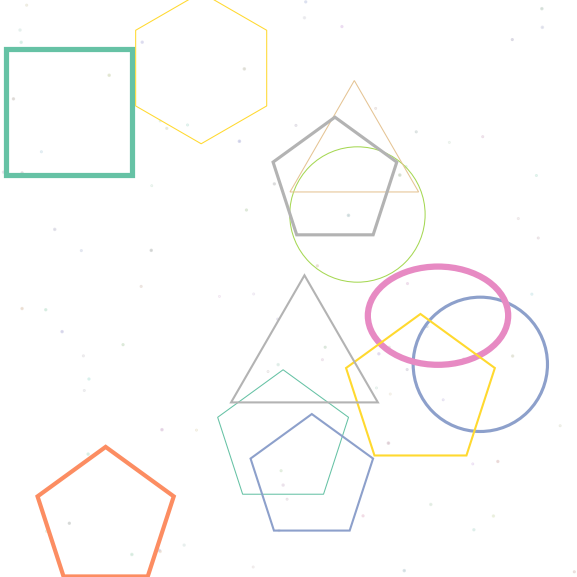[{"shape": "square", "thickness": 2.5, "radius": 0.54, "center": [0.12, 0.806]}, {"shape": "pentagon", "thickness": 0.5, "radius": 0.6, "center": [0.49, 0.24]}, {"shape": "pentagon", "thickness": 2, "radius": 0.62, "center": [0.183, 0.101]}, {"shape": "pentagon", "thickness": 1, "radius": 0.56, "center": [0.54, 0.171]}, {"shape": "circle", "thickness": 1.5, "radius": 0.58, "center": [0.832, 0.368]}, {"shape": "oval", "thickness": 3, "radius": 0.61, "center": [0.758, 0.452]}, {"shape": "circle", "thickness": 0.5, "radius": 0.59, "center": [0.619, 0.628]}, {"shape": "pentagon", "thickness": 1, "radius": 0.68, "center": [0.728, 0.32]}, {"shape": "hexagon", "thickness": 0.5, "radius": 0.66, "center": [0.348, 0.881]}, {"shape": "triangle", "thickness": 0.5, "radius": 0.64, "center": [0.614, 0.731]}, {"shape": "triangle", "thickness": 1, "radius": 0.73, "center": [0.527, 0.376]}, {"shape": "pentagon", "thickness": 1.5, "radius": 0.56, "center": [0.58, 0.684]}]